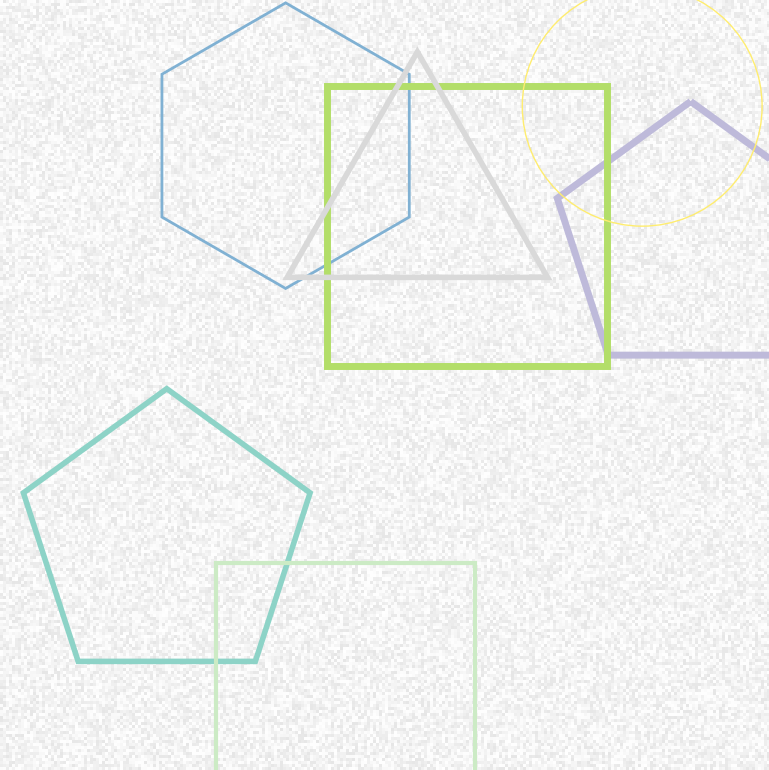[{"shape": "pentagon", "thickness": 2, "radius": 0.98, "center": [0.217, 0.299]}, {"shape": "pentagon", "thickness": 2.5, "radius": 0.91, "center": [0.897, 0.686]}, {"shape": "hexagon", "thickness": 1, "radius": 0.93, "center": [0.371, 0.811]}, {"shape": "square", "thickness": 2.5, "radius": 0.91, "center": [0.606, 0.707]}, {"shape": "triangle", "thickness": 2, "radius": 0.98, "center": [0.542, 0.737]}, {"shape": "square", "thickness": 1.5, "radius": 0.84, "center": [0.449, 0.101]}, {"shape": "circle", "thickness": 0.5, "radius": 0.78, "center": [0.834, 0.862]}]